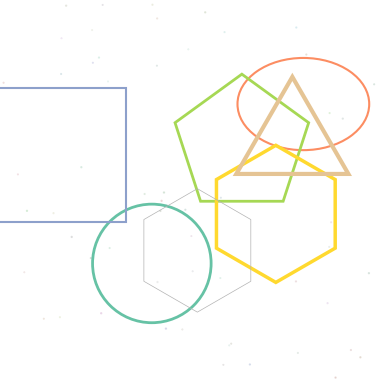[{"shape": "circle", "thickness": 2, "radius": 0.77, "center": [0.394, 0.316]}, {"shape": "oval", "thickness": 1.5, "radius": 0.86, "center": [0.788, 0.73]}, {"shape": "square", "thickness": 1.5, "radius": 0.87, "center": [0.154, 0.596]}, {"shape": "pentagon", "thickness": 2, "radius": 0.91, "center": [0.628, 0.625]}, {"shape": "hexagon", "thickness": 2.5, "radius": 0.89, "center": [0.716, 0.445]}, {"shape": "triangle", "thickness": 3, "radius": 0.84, "center": [0.759, 0.632]}, {"shape": "hexagon", "thickness": 0.5, "radius": 0.8, "center": [0.513, 0.35]}]